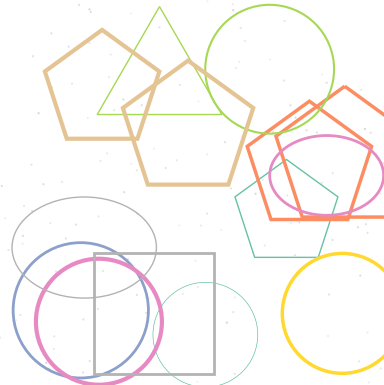[{"shape": "circle", "thickness": 0.5, "radius": 0.68, "center": [0.533, 0.131]}, {"shape": "pentagon", "thickness": 1, "radius": 0.7, "center": [0.744, 0.445]}, {"shape": "pentagon", "thickness": 2.5, "radius": 0.94, "center": [0.895, 0.588]}, {"shape": "pentagon", "thickness": 2.5, "radius": 0.85, "center": [0.804, 0.567]}, {"shape": "circle", "thickness": 2, "radius": 0.88, "center": [0.21, 0.194]}, {"shape": "circle", "thickness": 3, "radius": 0.82, "center": [0.257, 0.164]}, {"shape": "oval", "thickness": 2, "radius": 0.74, "center": [0.849, 0.544]}, {"shape": "triangle", "thickness": 1, "radius": 0.93, "center": [0.414, 0.796]}, {"shape": "circle", "thickness": 1.5, "radius": 0.84, "center": [0.7, 0.82]}, {"shape": "circle", "thickness": 2.5, "radius": 0.78, "center": [0.889, 0.186]}, {"shape": "pentagon", "thickness": 3, "radius": 0.78, "center": [0.265, 0.766]}, {"shape": "pentagon", "thickness": 3, "radius": 0.89, "center": [0.489, 0.665]}, {"shape": "oval", "thickness": 1, "radius": 0.94, "center": [0.219, 0.357]}, {"shape": "square", "thickness": 2, "radius": 0.78, "center": [0.4, 0.186]}]